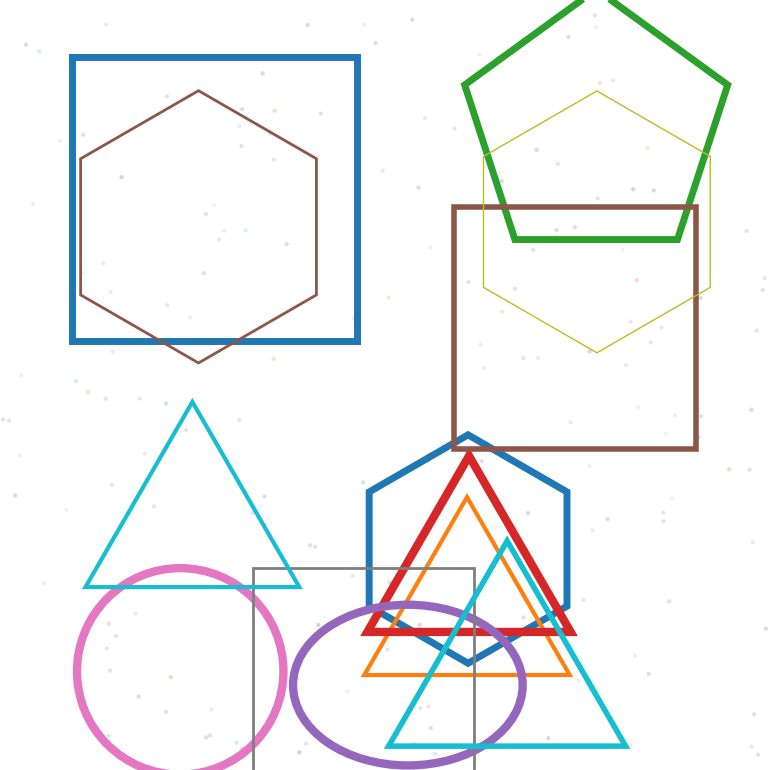[{"shape": "square", "thickness": 2.5, "radius": 0.92, "center": [0.279, 0.742]}, {"shape": "hexagon", "thickness": 2.5, "radius": 0.74, "center": [0.608, 0.287]}, {"shape": "triangle", "thickness": 1.5, "radius": 0.77, "center": [0.606, 0.2]}, {"shape": "pentagon", "thickness": 2.5, "radius": 0.9, "center": [0.774, 0.834]}, {"shape": "triangle", "thickness": 3, "radius": 0.76, "center": [0.609, 0.256]}, {"shape": "oval", "thickness": 3, "radius": 0.75, "center": [0.53, 0.11]}, {"shape": "square", "thickness": 2, "radius": 0.79, "center": [0.746, 0.573]}, {"shape": "hexagon", "thickness": 1, "radius": 0.88, "center": [0.258, 0.705]}, {"shape": "circle", "thickness": 3, "radius": 0.67, "center": [0.234, 0.128]}, {"shape": "square", "thickness": 1, "radius": 0.72, "center": [0.472, 0.119]}, {"shape": "hexagon", "thickness": 0.5, "radius": 0.85, "center": [0.775, 0.712]}, {"shape": "triangle", "thickness": 1.5, "radius": 0.8, "center": [0.25, 0.318]}, {"shape": "triangle", "thickness": 2, "radius": 0.89, "center": [0.659, 0.12]}]